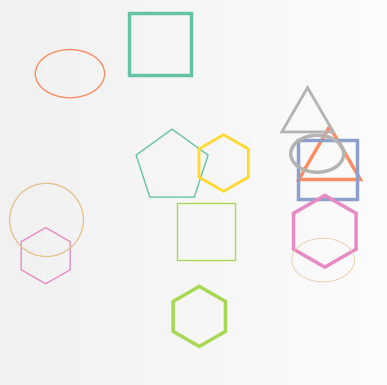[{"shape": "square", "thickness": 2.5, "radius": 0.4, "center": [0.413, 0.885]}, {"shape": "pentagon", "thickness": 1, "radius": 0.49, "center": [0.444, 0.567]}, {"shape": "triangle", "thickness": 2.5, "radius": 0.46, "center": [0.85, 0.58]}, {"shape": "oval", "thickness": 1, "radius": 0.45, "center": [0.18, 0.809]}, {"shape": "square", "thickness": 2.5, "radius": 0.38, "center": [0.846, 0.559]}, {"shape": "hexagon", "thickness": 2.5, "radius": 0.47, "center": [0.838, 0.399]}, {"shape": "hexagon", "thickness": 1, "radius": 0.36, "center": [0.118, 0.336]}, {"shape": "square", "thickness": 1, "radius": 0.37, "center": [0.531, 0.399]}, {"shape": "hexagon", "thickness": 2.5, "radius": 0.39, "center": [0.514, 0.178]}, {"shape": "hexagon", "thickness": 2, "radius": 0.37, "center": [0.577, 0.577]}, {"shape": "circle", "thickness": 1, "radius": 0.48, "center": [0.12, 0.429]}, {"shape": "oval", "thickness": 0.5, "radius": 0.4, "center": [0.834, 0.324]}, {"shape": "oval", "thickness": 2.5, "radius": 0.34, "center": [0.819, 0.601]}, {"shape": "triangle", "thickness": 2, "radius": 0.38, "center": [0.794, 0.696]}]